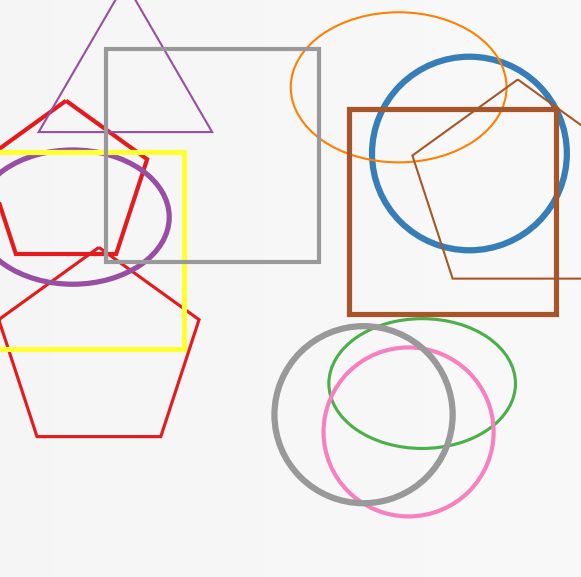[{"shape": "pentagon", "thickness": 1.5, "radius": 0.91, "center": [0.17, 0.39]}, {"shape": "pentagon", "thickness": 2, "radius": 0.73, "center": [0.114, 0.678]}, {"shape": "circle", "thickness": 3, "radius": 0.84, "center": [0.808, 0.733]}, {"shape": "oval", "thickness": 1.5, "radius": 0.8, "center": [0.726, 0.335]}, {"shape": "triangle", "thickness": 1, "radius": 0.86, "center": [0.216, 0.857]}, {"shape": "oval", "thickness": 2.5, "radius": 0.83, "center": [0.125, 0.623]}, {"shape": "oval", "thickness": 1, "radius": 0.93, "center": [0.686, 0.848]}, {"shape": "square", "thickness": 2.5, "radius": 0.86, "center": [0.146, 0.565]}, {"shape": "pentagon", "thickness": 1, "radius": 0.95, "center": [0.891, 0.671]}, {"shape": "square", "thickness": 2.5, "radius": 0.89, "center": [0.779, 0.633]}, {"shape": "circle", "thickness": 2, "radius": 0.73, "center": [0.703, 0.251]}, {"shape": "circle", "thickness": 3, "radius": 0.77, "center": [0.625, 0.281]}, {"shape": "square", "thickness": 2, "radius": 0.92, "center": [0.366, 0.73]}]